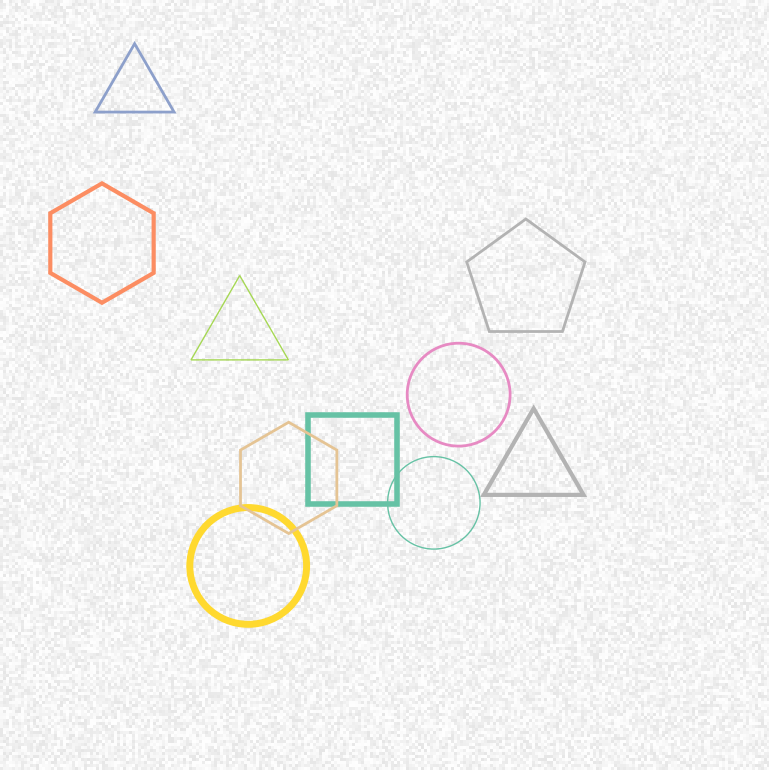[{"shape": "square", "thickness": 2, "radius": 0.29, "center": [0.458, 0.403]}, {"shape": "circle", "thickness": 0.5, "radius": 0.3, "center": [0.563, 0.347]}, {"shape": "hexagon", "thickness": 1.5, "radius": 0.39, "center": [0.132, 0.684]}, {"shape": "triangle", "thickness": 1, "radius": 0.3, "center": [0.175, 0.884]}, {"shape": "circle", "thickness": 1, "radius": 0.33, "center": [0.596, 0.487]}, {"shape": "triangle", "thickness": 0.5, "radius": 0.37, "center": [0.311, 0.569]}, {"shape": "circle", "thickness": 2.5, "radius": 0.38, "center": [0.322, 0.265]}, {"shape": "hexagon", "thickness": 1, "radius": 0.36, "center": [0.375, 0.379]}, {"shape": "pentagon", "thickness": 1, "radius": 0.4, "center": [0.683, 0.635]}, {"shape": "triangle", "thickness": 1.5, "radius": 0.37, "center": [0.693, 0.395]}]